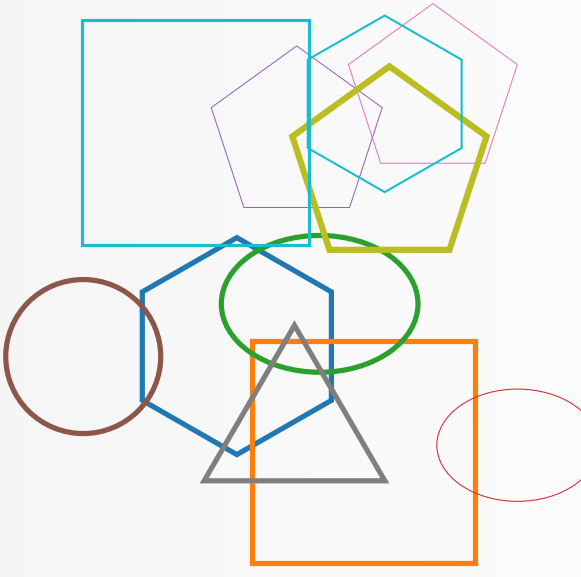[{"shape": "hexagon", "thickness": 2.5, "radius": 0.94, "center": [0.407, 0.4]}, {"shape": "square", "thickness": 2.5, "radius": 0.96, "center": [0.626, 0.216]}, {"shape": "oval", "thickness": 2.5, "radius": 0.85, "center": [0.55, 0.473]}, {"shape": "oval", "thickness": 0.5, "radius": 0.69, "center": [0.89, 0.228]}, {"shape": "pentagon", "thickness": 0.5, "radius": 0.77, "center": [0.51, 0.765]}, {"shape": "circle", "thickness": 2.5, "radius": 0.67, "center": [0.143, 0.382]}, {"shape": "pentagon", "thickness": 0.5, "radius": 0.76, "center": [0.745, 0.84]}, {"shape": "triangle", "thickness": 2.5, "radius": 0.9, "center": [0.507, 0.256]}, {"shape": "pentagon", "thickness": 3, "radius": 0.88, "center": [0.67, 0.709]}, {"shape": "square", "thickness": 1.5, "radius": 0.98, "center": [0.336, 0.769]}, {"shape": "hexagon", "thickness": 1, "radius": 0.76, "center": [0.662, 0.819]}]